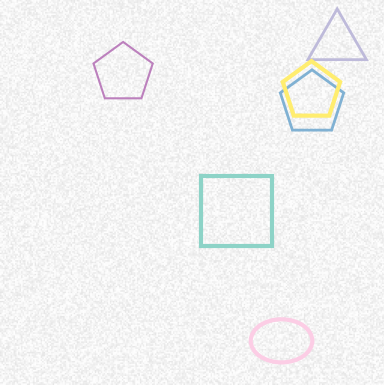[{"shape": "square", "thickness": 3, "radius": 0.46, "center": [0.614, 0.451]}, {"shape": "triangle", "thickness": 2, "radius": 0.44, "center": [0.876, 0.889]}, {"shape": "pentagon", "thickness": 2, "radius": 0.43, "center": [0.81, 0.732]}, {"shape": "oval", "thickness": 3, "radius": 0.4, "center": [0.731, 0.115]}, {"shape": "pentagon", "thickness": 1.5, "radius": 0.4, "center": [0.32, 0.81]}, {"shape": "pentagon", "thickness": 3, "radius": 0.39, "center": [0.809, 0.763]}]